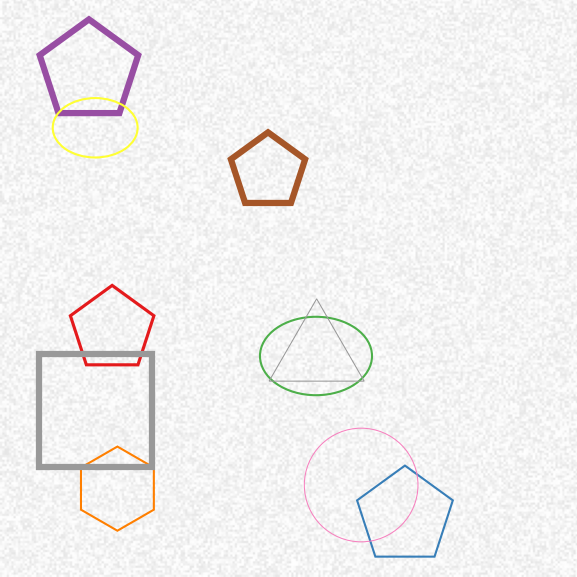[{"shape": "pentagon", "thickness": 1.5, "radius": 0.38, "center": [0.194, 0.429]}, {"shape": "pentagon", "thickness": 1, "radius": 0.44, "center": [0.701, 0.106]}, {"shape": "oval", "thickness": 1, "radius": 0.48, "center": [0.547, 0.383]}, {"shape": "pentagon", "thickness": 3, "radius": 0.45, "center": [0.154, 0.876]}, {"shape": "hexagon", "thickness": 1, "radius": 0.36, "center": [0.203, 0.153]}, {"shape": "oval", "thickness": 1, "radius": 0.37, "center": [0.165, 0.778]}, {"shape": "pentagon", "thickness": 3, "radius": 0.34, "center": [0.464, 0.702]}, {"shape": "circle", "thickness": 0.5, "radius": 0.49, "center": [0.625, 0.159]}, {"shape": "square", "thickness": 3, "radius": 0.49, "center": [0.166, 0.288]}, {"shape": "triangle", "thickness": 0.5, "radius": 0.48, "center": [0.548, 0.387]}]